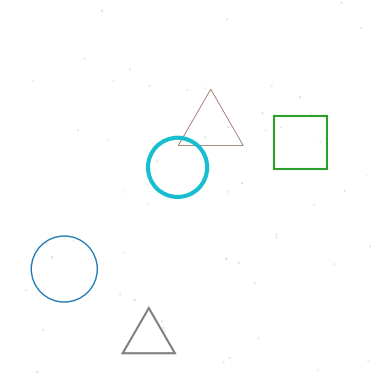[{"shape": "circle", "thickness": 1, "radius": 0.43, "center": [0.167, 0.301]}, {"shape": "square", "thickness": 1.5, "radius": 0.34, "center": [0.781, 0.63]}, {"shape": "triangle", "thickness": 0.5, "radius": 0.49, "center": [0.547, 0.671]}, {"shape": "triangle", "thickness": 1.5, "radius": 0.39, "center": [0.386, 0.122]}, {"shape": "circle", "thickness": 3, "radius": 0.38, "center": [0.461, 0.565]}]